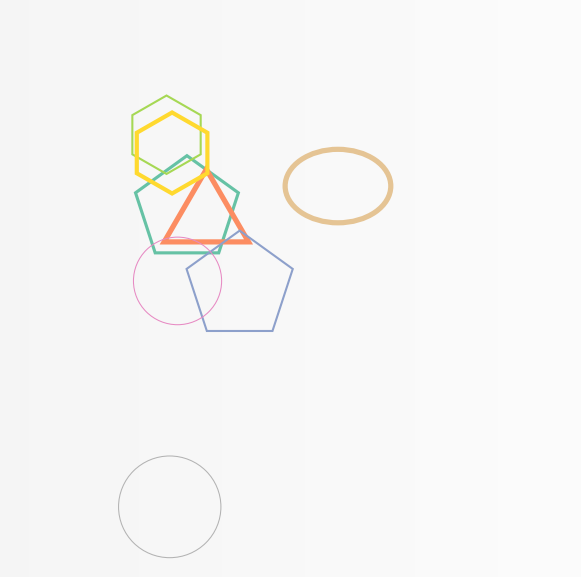[{"shape": "pentagon", "thickness": 1.5, "radius": 0.47, "center": [0.322, 0.637]}, {"shape": "triangle", "thickness": 2.5, "radius": 0.42, "center": [0.355, 0.622]}, {"shape": "pentagon", "thickness": 1, "radius": 0.48, "center": [0.412, 0.504]}, {"shape": "circle", "thickness": 0.5, "radius": 0.38, "center": [0.305, 0.513]}, {"shape": "hexagon", "thickness": 1, "radius": 0.34, "center": [0.286, 0.766]}, {"shape": "hexagon", "thickness": 2, "radius": 0.35, "center": [0.296, 0.734]}, {"shape": "oval", "thickness": 2.5, "radius": 0.45, "center": [0.581, 0.677]}, {"shape": "circle", "thickness": 0.5, "radius": 0.44, "center": [0.292, 0.122]}]